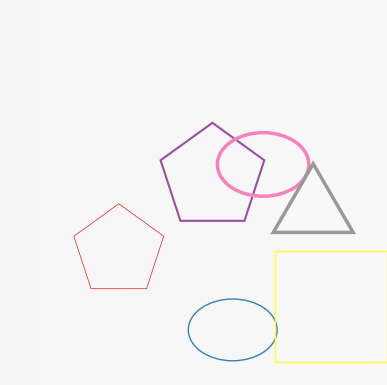[{"shape": "pentagon", "thickness": 0.5, "radius": 0.61, "center": [0.307, 0.349]}, {"shape": "oval", "thickness": 1, "radius": 0.57, "center": [0.601, 0.143]}, {"shape": "pentagon", "thickness": 1.5, "radius": 0.7, "center": [0.548, 0.54]}, {"shape": "square", "thickness": 1, "radius": 0.72, "center": [0.854, 0.203]}, {"shape": "oval", "thickness": 2.5, "radius": 0.59, "center": [0.679, 0.573]}, {"shape": "triangle", "thickness": 2.5, "radius": 0.59, "center": [0.808, 0.456]}]